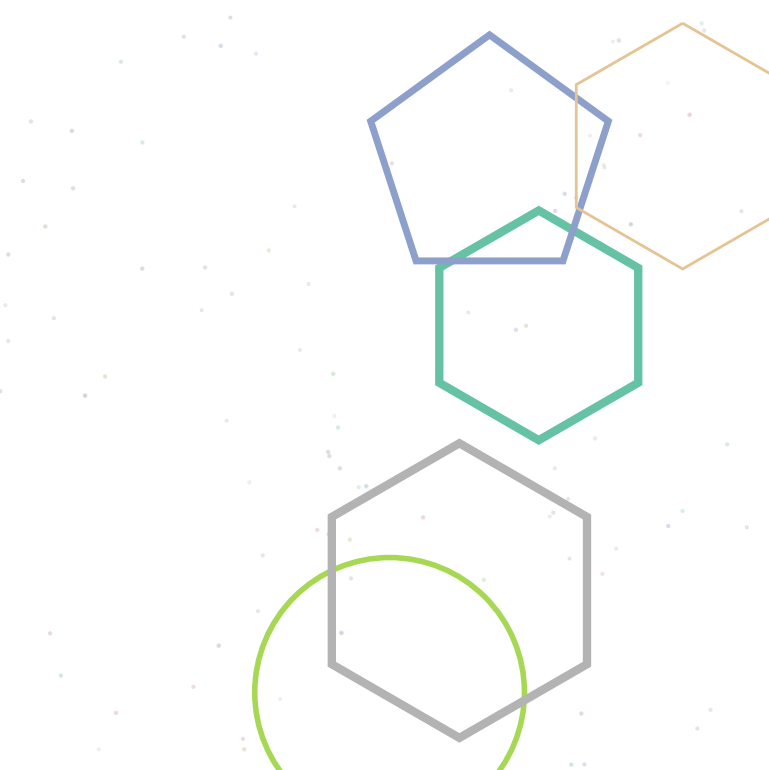[{"shape": "hexagon", "thickness": 3, "radius": 0.75, "center": [0.7, 0.577]}, {"shape": "pentagon", "thickness": 2.5, "radius": 0.81, "center": [0.636, 0.792]}, {"shape": "circle", "thickness": 2, "radius": 0.88, "center": [0.506, 0.101]}, {"shape": "hexagon", "thickness": 1, "radius": 0.8, "center": [0.887, 0.81]}, {"shape": "hexagon", "thickness": 3, "radius": 0.96, "center": [0.597, 0.233]}]